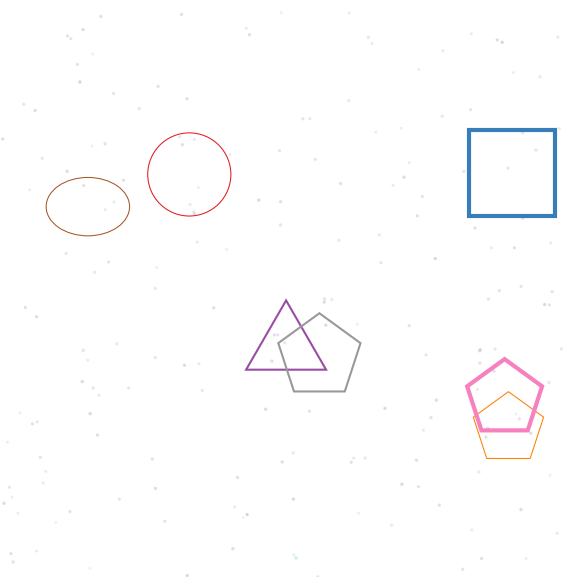[{"shape": "circle", "thickness": 0.5, "radius": 0.36, "center": [0.328, 0.697]}, {"shape": "square", "thickness": 2, "radius": 0.37, "center": [0.887, 0.699]}, {"shape": "triangle", "thickness": 1, "radius": 0.4, "center": [0.495, 0.399]}, {"shape": "pentagon", "thickness": 0.5, "radius": 0.32, "center": [0.88, 0.257]}, {"shape": "oval", "thickness": 0.5, "radius": 0.36, "center": [0.152, 0.641]}, {"shape": "pentagon", "thickness": 2, "radius": 0.34, "center": [0.874, 0.309]}, {"shape": "pentagon", "thickness": 1, "radius": 0.37, "center": [0.553, 0.382]}]